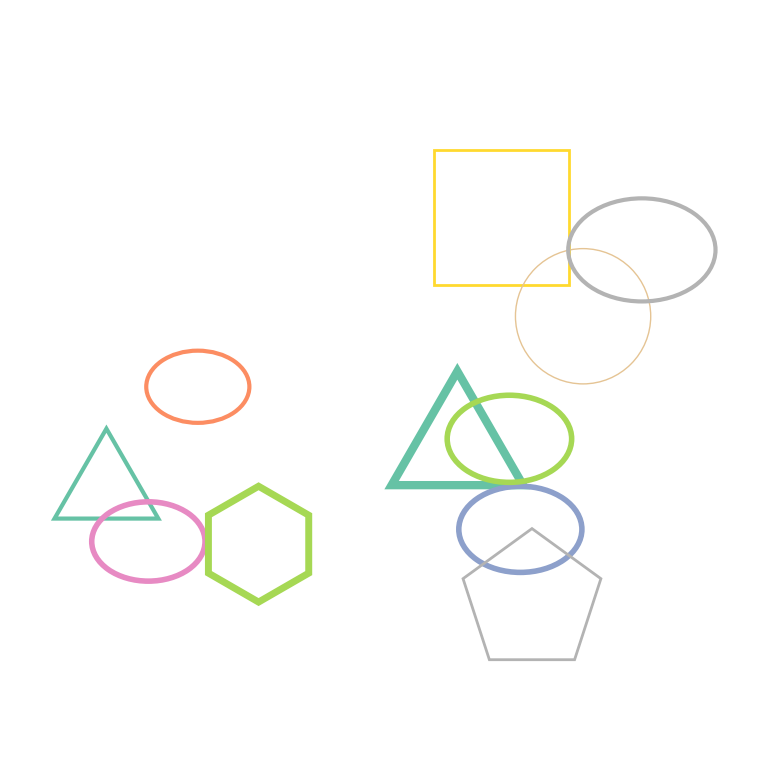[{"shape": "triangle", "thickness": 1.5, "radius": 0.39, "center": [0.138, 0.365]}, {"shape": "triangle", "thickness": 3, "radius": 0.49, "center": [0.594, 0.419]}, {"shape": "oval", "thickness": 1.5, "radius": 0.33, "center": [0.257, 0.498]}, {"shape": "oval", "thickness": 2, "radius": 0.4, "center": [0.676, 0.313]}, {"shape": "oval", "thickness": 2, "radius": 0.37, "center": [0.193, 0.297]}, {"shape": "oval", "thickness": 2, "radius": 0.4, "center": [0.662, 0.43]}, {"shape": "hexagon", "thickness": 2.5, "radius": 0.38, "center": [0.336, 0.293]}, {"shape": "square", "thickness": 1, "radius": 0.44, "center": [0.651, 0.718]}, {"shape": "circle", "thickness": 0.5, "radius": 0.44, "center": [0.757, 0.589]}, {"shape": "pentagon", "thickness": 1, "radius": 0.47, "center": [0.691, 0.219]}, {"shape": "oval", "thickness": 1.5, "radius": 0.48, "center": [0.834, 0.675]}]